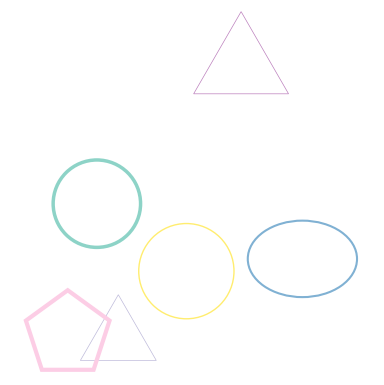[{"shape": "circle", "thickness": 2.5, "radius": 0.57, "center": [0.252, 0.471]}, {"shape": "triangle", "thickness": 0.5, "radius": 0.57, "center": [0.307, 0.121]}, {"shape": "oval", "thickness": 1.5, "radius": 0.71, "center": [0.785, 0.328]}, {"shape": "pentagon", "thickness": 3, "radius": 0.57, "center": [0.176, 0.132]}, {"shape": "triangle", "thickness": 0.5, "radius": 0.71, "center": [0.626, 0.828]}, {"shape": "circle", "thickness": 1, "radius": 0.62, "center": [0.484, 0.296]}]